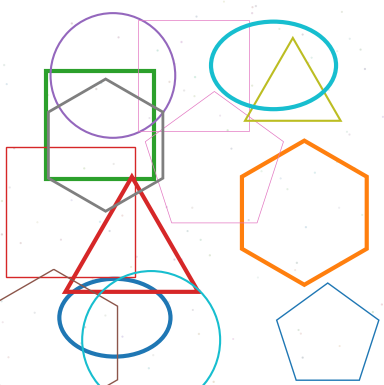[{"shape": "pentagon", "thickness": 1, "radius": 0.7, "center": [0.851, 0.125]}, {"shape": "oval", "thickness": 3, "radius": 0.72, "center": [0.298, 0.175]}, {"shape": "hexagon", "thickness": 3, "radius": 0.94, "center": [0.79, 0.447]}, {"shape": "square", "thickness": 3, "radius": 0.7, "center": [0.259, 0.676]}, {"shape": "triangle", "thickness": 3, "radius": 1.0, "center": [0.343, 0.342]}, {"shape": "square", "thickness": 1, "radius": 0.84, "center": [0.184, 0.449]}, {"shape": "circle", "thickness": 1.5, "radius": 0.81, "center": [0.293, 0.804]}, {"shape": "hexagon", "thickness": 1, "radius": 0.96, "center": [0.14, 0.109]}, {"shape": "pentagon", "thickness": 0.5, "radius": 0.94, "center": [0.557, 0.574]}, {"shape": "square", "thickness": 0.5, "radius": 0.72, "center": [0.502, 0.804]}, {"shape": "hexagon", "thickness": 2, "radius": 0.86, "center": [0.274, 0.623]}, {"shape": "triangle", "thickness": 1.5, "radius": 0.72, "center": [0.761, 0.758]}, {"shape": "oval", "thickness": 3, "radius": 0.81, "center": [0.71, 0.83]}, {"shape": "circle", "thickness": 1.5, "radius": 0.9, "center": [0.393, 0.117]}]